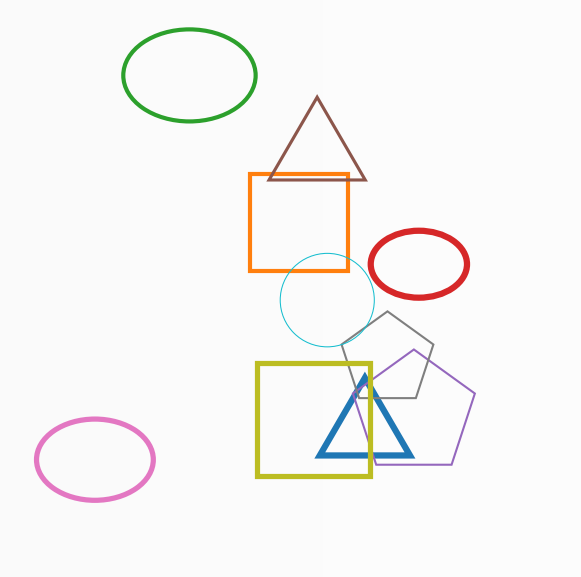[{"shape": "triangle", "thickness": 3, "radius": 0.45, "center": [0.628, 0.255]}, {"shape": "square", "thickness": 2, "radius": 0.42, "center": [0.514, 0.613]}, {"shape": "oval", "thickness": 2, "radius": 0.57, "center": [0.326, 0.869]}, {"shape": "oval", "thickness": 3, "radius": 0.41, "center": [0.721, 0.542]}, {"shape": "pentagon", "thickness": 1, "radius": 0.55, "center": [0.712, 0.284]}, {"shape": "triangle", "thickness": 1.5, "radius": 0.48, "center": [0.546, 0.735]}, {"shape": "oval", "thickness": 2.5, "radius": 0.5, "center": [0.163, 0.203]}, {"shape": "pentagon", "thickness": 1, "radius": 0.42, "center": [0.667, 0.377]}, {"shape": "square", "thickness": 2.5, "radius": 0.49, "center": [0.54, 0.273]}, {"shape": "circle", "thickness": 0.5, "radius": 0.4, "center": [0.563, 0.479]}]